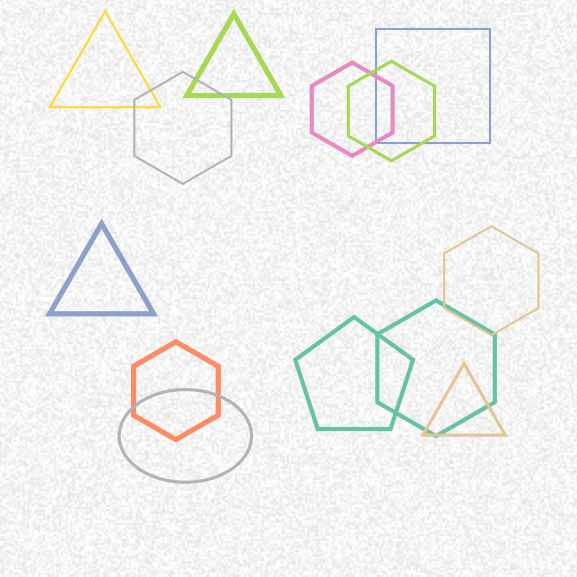[{"shape": "pentagon", "thickness": 2, "radius": 0.54, "center": [0.613, 0.343]}, {"shape": "hexagon", "thickness": 2, "radius": 0.59, "center": [0.755, 0.361]}, {"shape": "hexagon", "thickness": 2.5, "radius": 0.42, "center": [0.305, 0.323]}, {"shape": "triangle", "thickness": 2.5, "radius": 0.52, "center": [0.176, 0.508]}, {"shape": "square", "thickness": 1, "radius": 0.49, "center": [0.75, 0.849]}, {"shape": "hexagon", "thickness": 2, "radius": 0.4, "center": [0.61, 0.81]}, {"shape": "triangle", "thickness": 2.5, "radius": 0.47, "center": [0.405, 0.881]}, {"shape": "hexagon", "thickness": 1.5, "radius": 0.43, "center": [0.678, 0.807]}, {"shape": "triangle", "thickness": 1, "radius": 0.55, "center": [0.182, 0.869]}, {"shape": "triangle", "thickness": 1.5, "radius": 0.41, "center": [0.803, 0.287]}, {"shape": "hexagon", "thickness": 1, "radius": 0.47, "center": [0.851, 0.513]}, {"shape": "oval", "thickness": 1.5, "radius": 0.57, "center": [0.321, 0.244]}, {"shape": "hexagon", "thickness": 1, "radius": 0.49, "center": [0.317, 0.778]}]